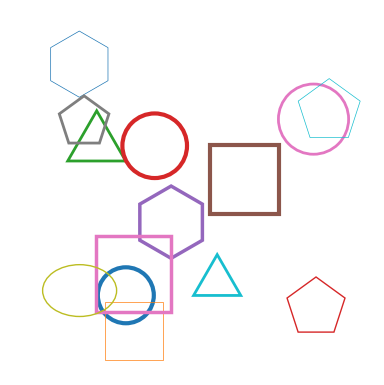[{"shape": "hexagon", "thickness": 0.5, "radius": 0.43, "center": [0.206, 0.833]}, {"shape": "circle", "thickness": 3, "radius": 0.36, "center": [0.327, 0.233]}, {"shape": "square", "thickness": 0.5, "radius": 0.38, "center": [0.348, 0.141]}, {"shape": "triangle", "thickness": 2, "radius": 0.43, "center": [0.251, 0.625]}, {"shape": "circle", "thickness": 3, "radius": 0.42, "center": [0.402, 0.621]}, {"shape": "pentagon", "thickness": 1, "radius": 0.4, "center": [0.821, 0.201]}, {"shape": "hexagon", "thickness": 2.5, "radius": 0.47, "center": [0.444, 0.423]}, {"shape": "square", "thickness": 3, "radius": 0.45, "center": [0.635, 0.534]}, {"shape": "square", "thickness": 2.5, "radius": 0.49, "center": [0.346, 0.288]}, {"shape": "circle", "thickness": 2, "radius": 0.46, "center": [0.814, 0.691]}, {"shape": "pentagon", "thickness": 2, "radius": 0.34, "center": [0.218, 0.683]}, {"shape": "oval", "thickness": 1, "radius": 0.48, "center": [0.207, 0.245]}, {"shape": "pentagon", "thickness": 0.5, "radius": 0.42, "center": [0.855, 0.711]}, {"shape": "triangle", "thickness": 2, "radius": 0.35, "center": [0.564, 0.268]}]